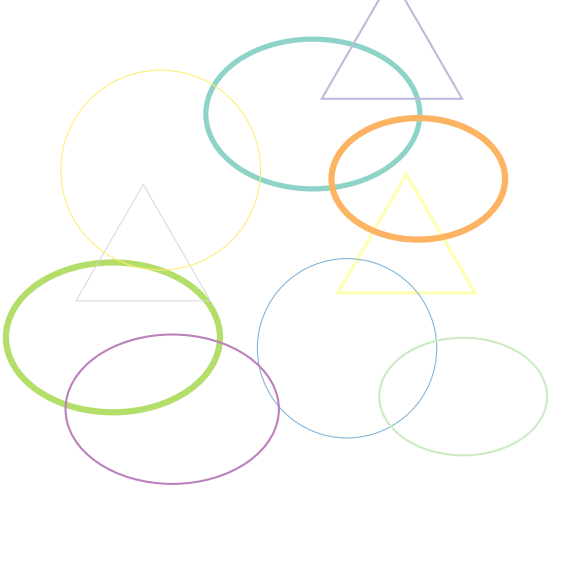[{"shape": "oval", "thickness": 2.5, "radius": 0.93, "center": [0.542, 0.802]}, {"shape": "triangle", "thickness": 1.5, "radius": 0.68, "center": [0.704, 0.56]}, {"shape": "triangle", "thickness": 1, "radius": 0.7, "center": [0.679, 0.898]}, {"shape": "circle", "thickness": 0.5, "radius": 0.78, "center": [0.601, 0.396]}, {"shape": "oval", "thickness": 3, "radius": 0.75, "center": [0.724, 0.689]}, {"shape": "oval", "thickness": 3, "radius": 0.93, "center": [0.196, 0.415]}, {"shape": "triangle", "thickness": 0.5, "radius": 0.67, "center": [0.248, 0.545]}, {"shape": "oval", "thickness": 1, "radius": 0.92, "center": [0.298, 0.291]}, {"shape": "oval", "thickness": 1, "radius": 0.73, "center": [0.802, 0.312]}, {"shape": "circle", "thickness": 0.5, "radius": 0.86, "center": [0.278, 0.705]}]